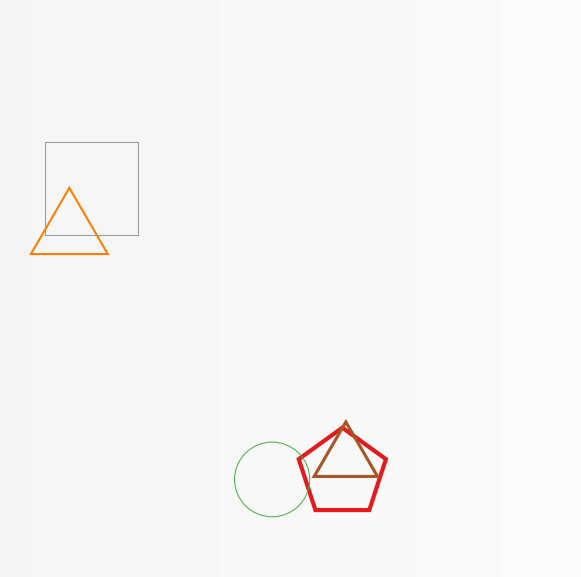[{"shape": "pentagon", "thickness": 2, "radius": 0.39, "center": [0.589, 0.18]}, {"shape": "circle", "thickness": 0.5, "radius": 0.32, "center": [0.468, 0.169]}, {"shape": "triangle", "thickness": 1, "radius": 0.38, "center": [0.119, 0.597]}, {"shape": "triangle", "thickness": 1.5, "radius": 0.31, "center": [0.595, 0.206]}, {"shape": "square", "thickness": 0.5, "radius": 0.4, "center": [0.158, 0.672]}]